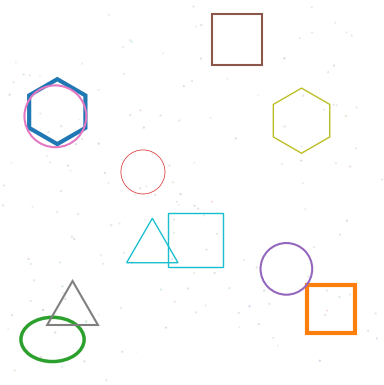[{"shape": "hexagon", "thickness": 3, "radius": 0.42, "center": [0.149, 0.71]}, {"shape": "square", "thickness": 3, "radius": 0.31, "center": [0.86, 0.197]}, {"shape": "oval", "thickness": 2.5, "radius": 0.41, "center": [0.136, 0.118]}, {"shape": "circle", "thickness": 0.5, "radius": 0.29, "center": [0.371, 0.553]}, {"shape": "circle", "thickness": 1.5, "radius": 0.34, "center": [0.744, 0.302]}, {"shape": "square", "thickness": 1.5, "radius": 0.33, "center": [0.616, 0.897]}, {"shape": "circle", "thickness": 1.5, "radius": 0.4, "center": [0.144, 0.698]}, {"shape": "triangle", "thickness": 1.5, "radius": 0.38, "center": [0.188, 0.194]}, {"shape": "hexagon", "thickness": 1, "radius": 0.42, "center": [0.783, 0.687]}, {"shape": "square", "thickness": 1, "radius": 0.35, "center": [0.508, 0.376]}, {"shape": "triangle", "thickness": 1, "radius": 0.38, "center": [0.396, 0.356]}]